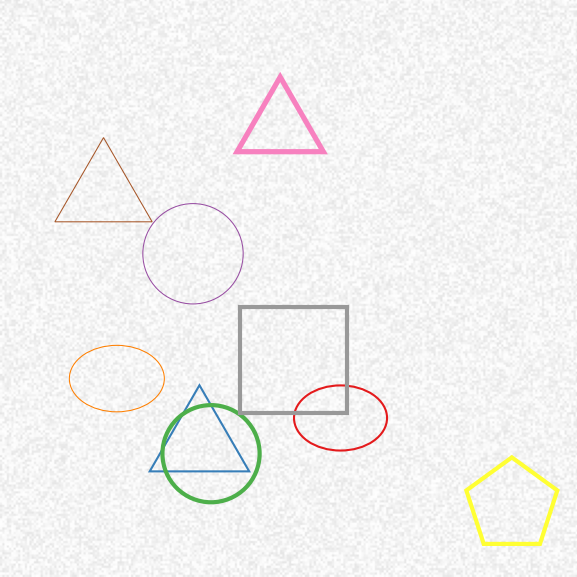[{"shape": "oval", "thickness": 1, "radius": 0.4, "center": [0.59, 0.275]}, {"shape": "triangle", "thickness": 1, "radius": 0.5, "center": [0.345, 0.233]}, {"shape": "circle", "thickness": 2, "radius": 0.42, "center": [0.365, 0.214]}, {"shape": "circle", "thickness": 0.5, "radius": 0.43, "center": [0.334, 0.56]}, {"shape": "oval", "thickness": 0.5, "radius": 0.41, "center": [0.202, 0.344]}, {"shape": "pentagon", "thickness": 2, "radius": 0.41, "center": [0.886, 0.124]}, {"shape": "triangle", "thickness": 0.5, "radius": 0.49, "center": [0.179, 0.664]}, {"shape": "triangle", "thickness": 2.5, "radius": 0.43, "center": [0.485, 0.78]}, {"shape": "square", "thickness": 2, "radius": 0.46, "center": [0.508, 0.375]}]